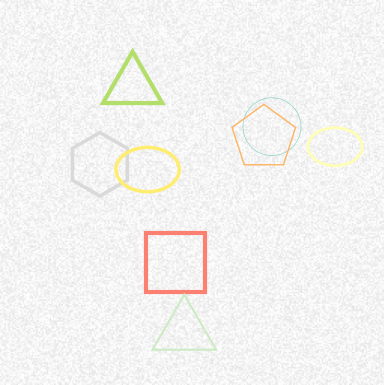[{"shape": "circle", "thickness": 0.5, "radius": 0.38, "center": [0.706, 0.671]}, {"shape": "oval", "thickness": 2, "radius": 0.35, "center": [0.87, 0.619]}, {"shape": "square", "thickness": 3, "radius": 0.38, "center": [0.456, 0.318]}, {"shape": "pentagon", "thickness": 1, "radius": 0.43, "center": [0.685, 0.642]}, {"shape": "triangle", "thickness": 3, "radius": 0.44, "center": [0.344, 0.777]}, {"shape": "hexagon", "thickness": 2.5, "radius": 0.41, "center": [0.259, 0.573]}, {"shape": "triangle", "thickness": 1.5, "radius": 0.48, "center": [0.479, 0.139]}, {"shape": "oval", "thickness": 2.5, "radius": 0.41, "center": [0.383, 0.56]}]